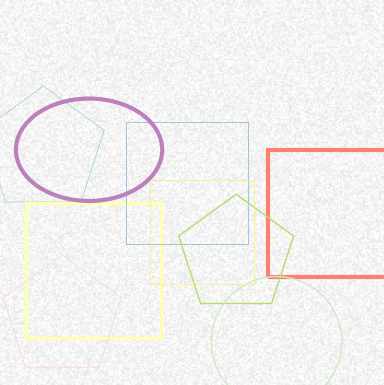[{"shape": "pentagon", "thickness": 0.5, "radius": 0.83, "center": [0.113, 0.61]}, {"shape": "square", "thickness": 2.5, "radius": 0.87, "center": [0.243, 0.298]}, {"shape": "square", "thickness": 3, "radius": 0.82, "center": [0.861, 0.445]}, {"shape": "square", "thickness": 0.5, "radius": 0.79, "center": [0.486, 0.525]}, {"shape": "pentagon", "thickness": 1, "radius": 0.78, "center": [0.613, 0.339]}, {"shape": "pentagon", "thickness": 0.5, "radius": 0.81, "center": [0.162, 0.177]}, {"shape": "oval", "thickness": 3, "radius": 0.95, "center": [0.231, 0.611]}, {"shape": "circle", "thickness": 1, "radius": 0.85, "center": [0.718, 0.112]}, {"shape": "square", "thickness": 0.5, "radius": 0.67, "center": [0.525, 0.398]}]